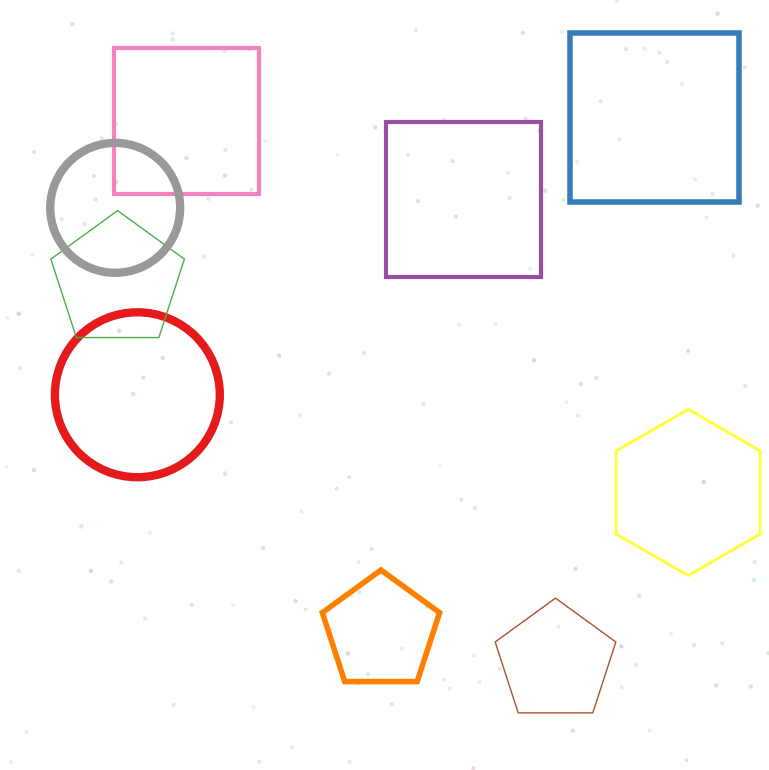[{"shape": "circle", "thickness": 3, "radius": 0.54, "center": [0.178, 0.487]}, {"shape": "square", "thickness": 2, "radius": 0.55, "center": [0.85, 0.847]}, {"shape": "pentagon", "thickness": 0.5, "radius": 0.46, "center": [0.153, 0.635]}, {"shape": "square", "thickness": 1.5, "radius": 0.5, "center": [0.602, 0.741]}, {"shape": "pentagon", "thickness": 2, "radius": 0.4, "center": [0.495, 0.18]}, {"shape": "hexagon", "thickness": 1, "radius": 0.54, "center": [0.894, 0.36]}, {"shape": "pentagon", "thickness": 0.5, "radius": 0.41, "center": [0.721, 0.141]}, {"shape": "square", "thickness": 1.5, "radius": 0.47, "center": [0.243, 0.843]}, {"shape": "circle", "thickness": 3, "radius": 0.42, "center": [0.15, 0.73]}]